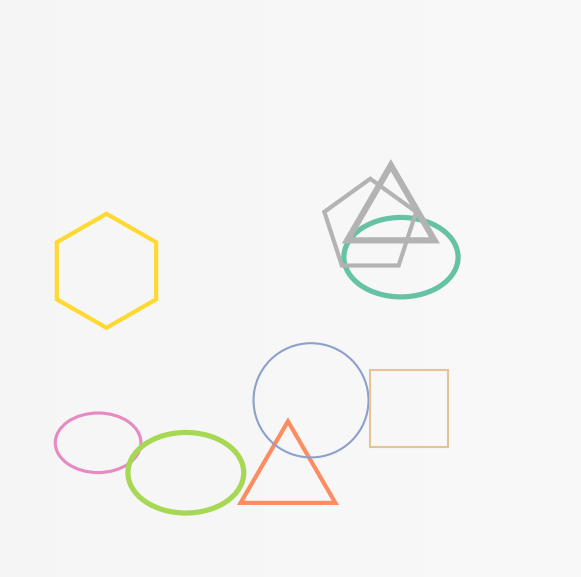[{"shape": "oval", "thickness": 2.5, "radius": 0.49, "center": [0.69, 0.554]}, {"shape": "triangle", "thickness": 2, "radius": 0.47, "center": [0.495, 0.175]}, {"shape": "circle", "thickness": 1, "radius": 0.49, "center": [0.535, 0.306]}, {"shape": "oval", "thickness": 1.5, "radius": 0.37, "center": [0.169, 0.232]}, {"shape": "oval", "thickness": 2.5, "radius": 0.5, "center": [0.32, 0.181]}, {"shape": "hexagon", "thickness": 2, "radius": 0.49, "center": [0.183, 0.53]}, {"shape": "square", "thickness": 1, "radius": 0.33, "center": [0.704, 0.292]}, {"shape": "pentagon", "thickness": 2, "radius": 0.42, "center": [0.637, 0.607]}, {"shape": "triangle", "thickness": 3, "radius": 0.43, "center": [0.672, 0.626]}]